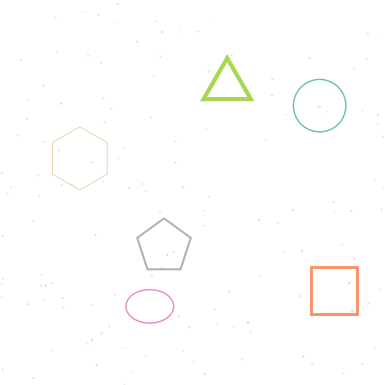[{"shape": "circle", "thickness": 1, "radius": 0.34, "center": [0.83, 0.726]}, {"shape": "square", "thickness": 2, "radius": 0.3, "center": [0.868, 0.246]}, {"shape": "oval", "thickness": 1, "radius": 0.31, "center": [0.389, 0.204]}, {"shape": "triangle", "thickness": 3, "radius": 0.35, "center": [0.59, 0.778]}, {"shape": "hexagon", "thickness": 0.5, "radius": 0.41, "center": [0.207, 0.589]}, {"shape": "pentagon", "thickness": 1.5, "radius": 0.37, "center": [0.426, 0.36]}]